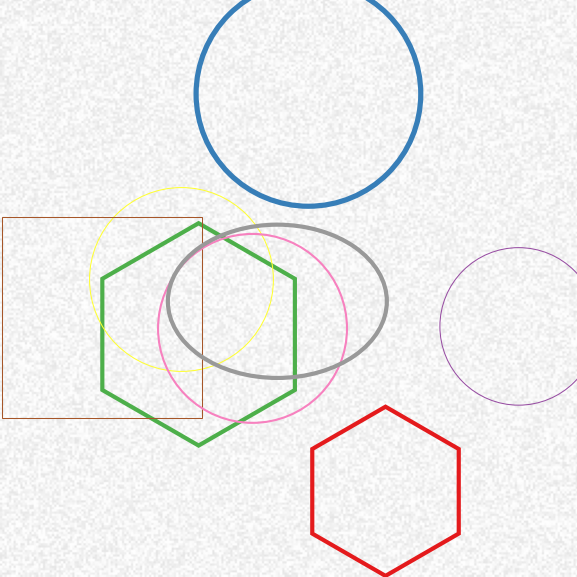[{"shape": "hexagon", "thickness": 2, "radius": 0.73, "center": [0.668, 0.148]}, {"shape": "circle", "thickness": 2.5, "radius": 0.97, "center": [0.534, 0.837]}, {"shape": "hexagon", "thickness": 2, "radius": 0.96, "center": [0.344, 0.42]}, {"shape": "circle", "thickness": 0.5, "radius": 0.68, "center": [0.898, 0.434]}, {"shape": "circle", "thickness": 0.5, "radius": 0.8, "center": [0.314, 0.515]}, {"shape": "square", "thickness": 0.5, "radius": 0.87, "center": [0.176, 0.449]}, {"shape": "circle", "thickness": 1, "radius": 0.82, "center": [0.437, 0.43]}, {"shape": "oval", "thickness": 2, "radius": 0.95, "center": [0.48, 0.477]}]